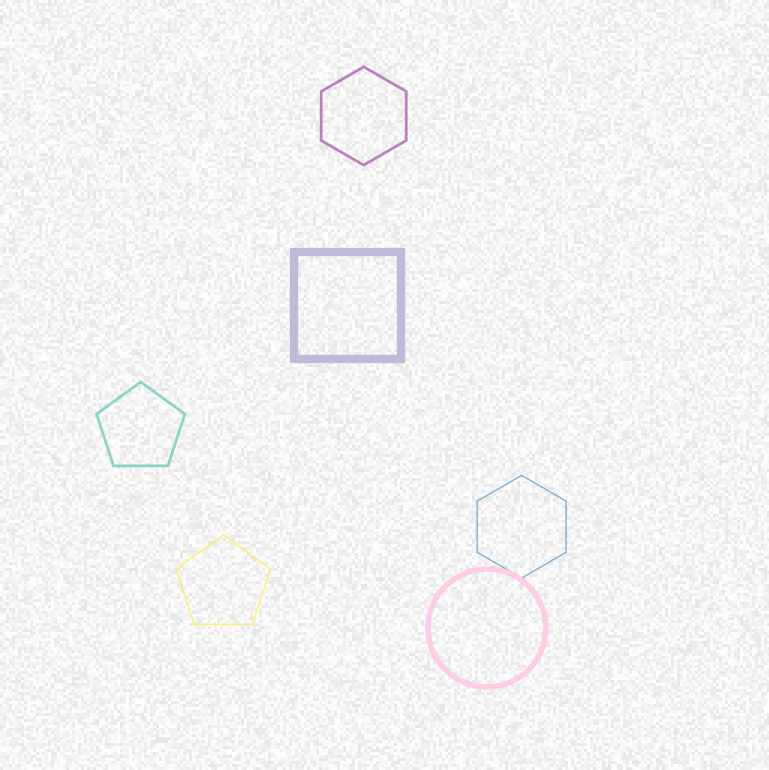[{"shape": "pentagon", "thickness": 1, "radius": 0.3, "center": [0.183, 0.444]}, {"shape": "square", "thickness": 3, "radius": 0.35, "center": [0.451, 0.603]}, {"shape": "hexagon", "thickness": 0.5, "radius": 0.33, "center": [0.677, 0.316]}, {"shape": "circle", "thickness": 2, "radius": 0.38, "center": [0.632, 0.184]}, {"shape": "hexagon", "thickness": 1, "radius": 0.32, "center": [0.472, 0.849]}, {"shape": "pentagon", "thickness": 0.5, "radius": 0.32, "center": [0.29, 0.241]}]